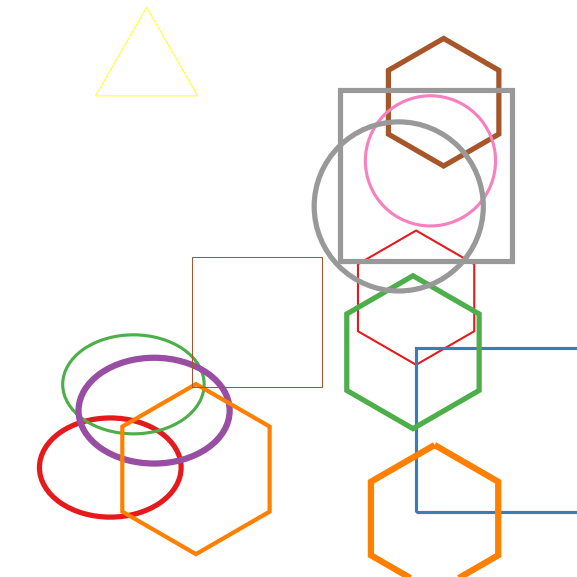[{"shape": "hexagon", "thickness": 1, "radius": 0.58, "center": [0.721, 0.484]}, {"shape": "oval", "thickness": 2.5, "radius": 0.61, "center": [0.191, 0.19]}, {"shape": "square", "thickness": 1.5, "radius": 0.71, "center": [0.861, 0.254]}, {"shape": "hexagon", "thickness": 2.5, "radius": 0.66, "center": [0.715, 0.389]}, {"shape": "oval", "thickness": 1.5, "radius": 0.61, "center": [0.231, 0.334]}, {"shape": "oval", "thickness": 3, "radius": 0.65, "center": [0.267, 0.288]}, {"shape": "hexagon", "thickness": 2, "radius": 0.74, "center": [0.339, 0.187]}, {"shape": "hexagon", "thickness": 3, "radius": 0.64, "center": [0.753, 0.101]}, {"shape": "triangle", "thickness": 0.5, "radius": 0.51, "center": [0.254, 0.884]}, {"shape": "square", "thickness": 0.5, "radius": 0.56, "center": [0.445, 0.442]}, {"shape": "hexagon", "thickness": 2.5, "radius": 0.55, "center": [0.768, 0.822]}, {"shape": "circle", "thickness": 1.5, "radius": 0.56, "center": [0.745, 0.721]}, {"shape": "circle", "thickness": 2.5, "radius": 0.73, "center": [0.69, 0.642]}, {"shape": "square", "thickness": 2.5, "radius": 0.74, "center": [0.737, 0.695]}]